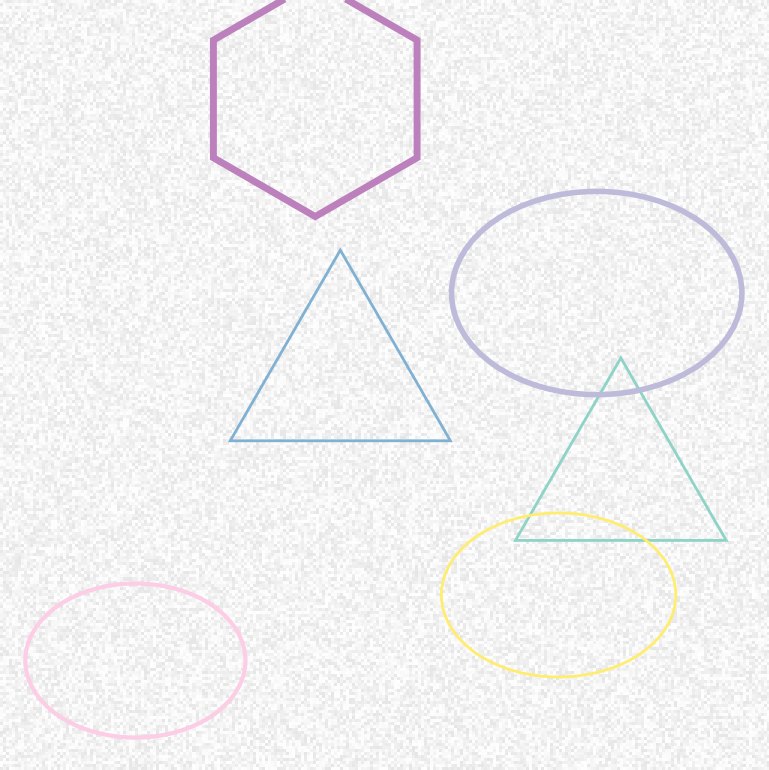[{"shape": "triangle", "thickness": 1, "radius": 0.79, "center": [0.806, 0.377]}, {"shape": "oval", "thickness": 2, "radius": 0.94, "center": [0.775, 0.619]}, {"shape": "triangle", "thickness": 1, "radius": 0.83, "center": [0.442, 0.51]}, {"shape": "oval", "thickness": 1.5, "radius": 0.71, "center": [0.176, 0.142]}, {"shape": "hexagon", "thickness": 2.5, "radius": 0.76, "center": [0.409, 0.872]}, {"shape": "oval", "thickness": 1, "radius": 0.76, "center": [0.725, 0.227]}]